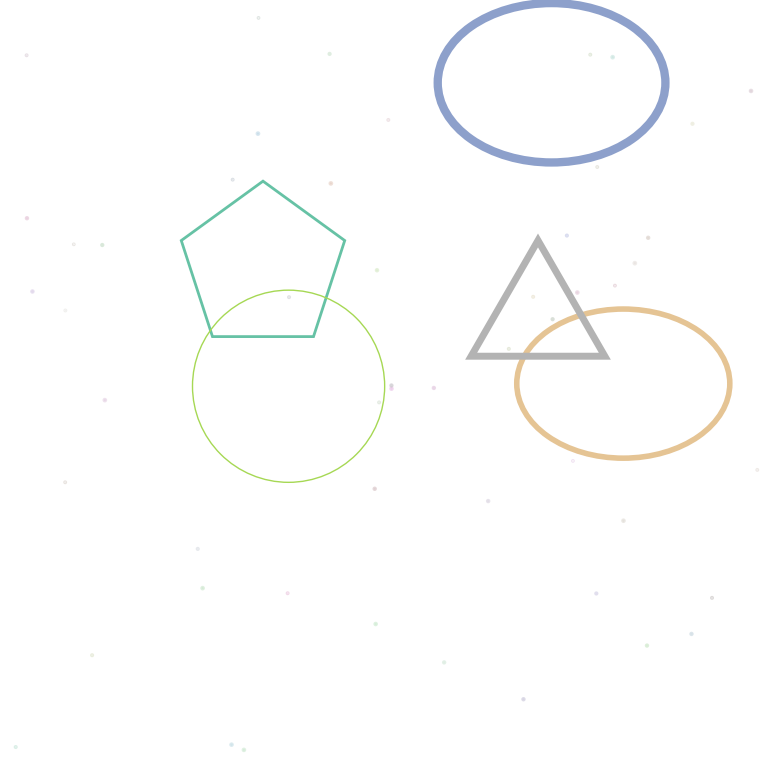[{"shape": "pentagon", "thickness": 1, "radius": 0.56, "center": [0.342, 0.653]}, {"shape": "oval", "thickness": 3, "radius": 0.74, "center": [0.716, 0.893]}, {"shape": "circle", "thickness": 0.5, "radius": 0.62, "center": [0.375, 0.498]}, {"shape": "oval", "thickness": 2, "radius": 0.69, "center": [0.809, 0.502]}, {"shape": "triangle", "thickness": 2.5, "radius": 0.5, "center": [0.699, 0.587]}]